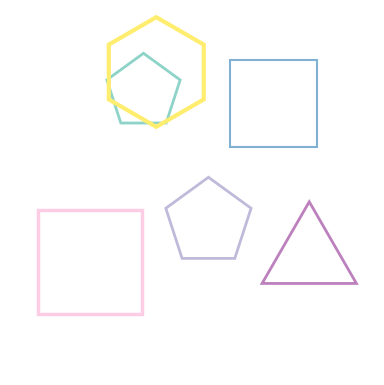[{"shape": "pentagon", "thickness": 2, "radius": 0.5, "center": [0.373, 0.761]}, {"shape": "pentagon", "thickness": 2, "radius": 0.58, "center": [0.541, 0.423]}, {"shape": "square", "thickness": 1.5, "radius": 0.56, "center": [0.71, 0.732]}, {"shape": "square", "thickness": 2.5, "radius": 0.68, "center": [0.234, 0.319]}, {"shape": "triangle", "thickness": 2, "radius": 0.71, "center": [0.803, 0.334]}, {"shape": "hexagon", "thickness": 3, "radius": 0.71, "center": [0.406, 0.813]}]